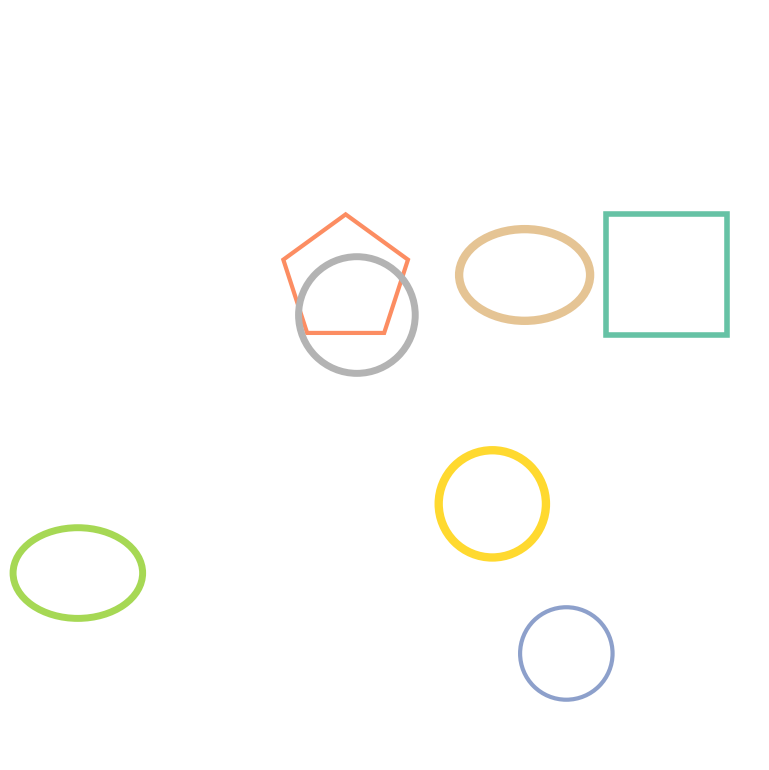[{"shape": "square", "thickness": 2, "radius": 0.39, "center": [0.866, 0.643]}, {"shape": "pentagon", "thickness": 1.5, "radius": 0.43, "center": [0.449, 0.636]}, {"shape": "circle", "thickness": 1.5, "radius": 0.3, "center": [0.735, 0.151]}, {"shape": "oval", "thickness": 2.5, "radius": 0.42, "center": [0.101, 0.256]}, {"shape": "circle", "thickness": 3, "radius": 0.35, "center": [0.639, 0.346]}, {"shape": "oval", "thickness": 3, "radius": 0.43, "center": [0.681, 0.643]}, {"shape": "circle", "thickness": 2.5, "radius": 0.38, "center": [0.464, 0.591]}]